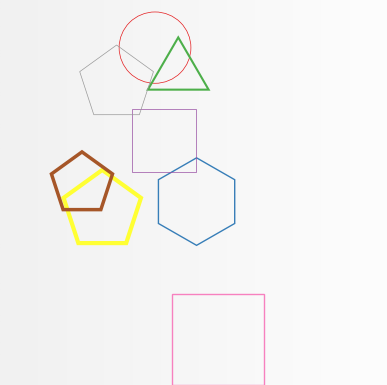[{"shape": "circle", "thickness": 0.5, "radius": 0.46, "center": [0.4, 0.876]}, {"shape": "hexagon", "thickness": 1, "radius": 0.57, "center": [0.507, 0.476]}, {"shape": "triangle", "thickness": 1.5, "radius": 0.45, "center": [0.46, 0.812]}, {"shape": "square", "thickness": 0.5, "radius": 0.41, "center": [0.423, 0.636]}, {"shape": "pentagon", "thickness": 3, "radius": 0.53, "center": [0.264, 0.454]}, {"shape": "pentagon", "thickness": 2.5, "radius": 0.41, "center": [0.212, 0.523]}, {"shape": "square", "thickness": 1, "radius": 0.59, "center": [0.563, 0.118]}, {"shape": "pentagon", "thickness": 0.5, "radius": 0.5, "center": [0.301, 0.783]}]